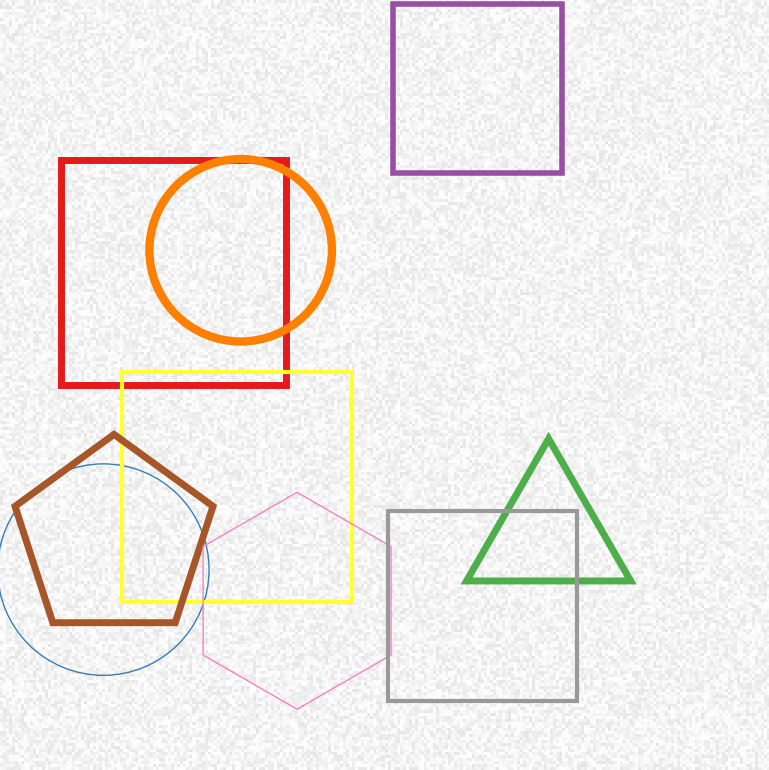[{"shape": "square", "thickness": 2.5, "radius": 0.73, "center": [0.225, 0.646]}, {"shape": "circle", "thickness": 0.5, "radius": 0.69, "center": [0.134, 0.26]}, {"shape": "triangle", "thickness": 2.5, "radius": 0.62, "center": [0.712, 0.307]}, {"shape": "square", "thickness": 2, "radius": 0.55, "center": [0.62, 0.885]}, {"shape": "circle", "thickness": 3, "radius": 0.59, "center": [0.313, 0.675]}, {"shape": "square", "thickness": 1.5, "radius": 0.75, "center": [0.308, 0.368]}, {"shape": "pentagon", "thickness": 2.5, "radius": 0.68, "center": [0.148, 0.301]}, {"shape": "hexagon", "thickness": 0.5, "radius": 0.7, "center": [0.386, 0.22]}, {"shape": "square", "thickness": 1.5, "radius": 0.61, "center": [0.626, 0.213]}]